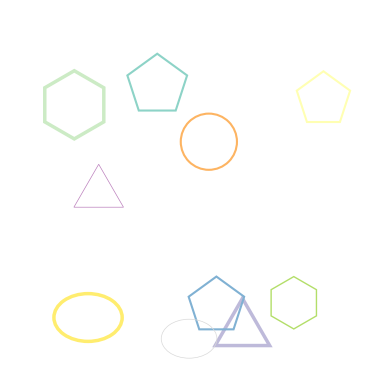[{"shape": "pentagon", "thickness": 1.5, "radius": 0.41, "center": [0.408, 0.779]}, {"shape": "pentagon", "thickness": 1.5, "radius": 0.36, "center": [0.84, 0.742]}, {"shape": "triangle", "thickness": 2.5, "radius": 0.41, "center": [0.63, 0.143]}, {"shape": "pentagon", "thickness": 1.5, "radius": 0.38, "center": [0.562, 0.206]}, {"shape": "circle", "thickness": 1.5, "radius": 0.36, "center": [0.542, 0.632]}, {"shape": "hexagon", "thickness": 1, "radius": 0.34, "center": [0.763, 0.214]}, {"shape": "oval", "thickness": 0.5, "radius": 0.36, "center": [0.491, 0.12]}, {"shape": "triangle", "thickness": 0.5, "radius": 0.37, "center": [0.256, 0.499]}, {"shape": "hexagon", "thickness": 2.5, "radius": 0.44, "center": [0.193, 0.728]}, {"shape": "oval", "thickness": 2.5, "radius": 0.44, "center": [0.229, 0.175]}]